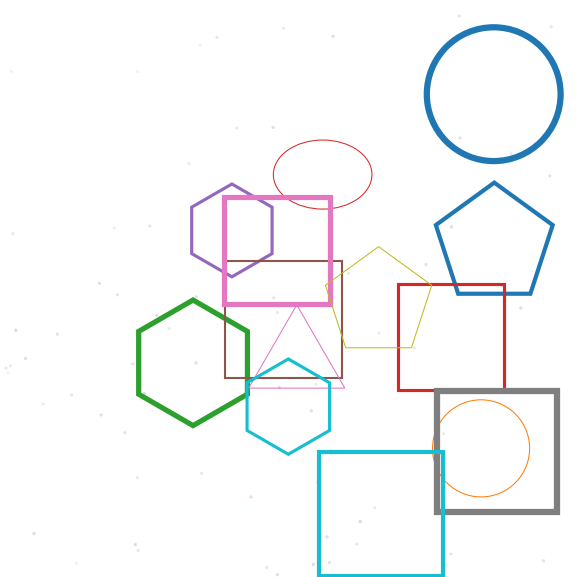[{"shape": "pentagon", "thickness": 2, "radius": 0.53, "center": [0.856, 0.577]}, {"shape": "circle", "thickness": 3, "radius": 0.58, "center": [0.855, 0.836]}, {"shape": "circle", "thickness": 0.5, "radius": 0.42, "center": [0.833, 0.223]}, {"shape": "hexagon", "thickness": 2.5, "radius": 0.54, "center": [0.334, 0.371]}, {"shape": "square", "thickness": 1.5, "radius": 0.46, "center": [0.781, 0.416]}, {"shape": "oval", "thickness": 0.5, "radius": 0.43, "center": [0.559, 0.697]}, {"shape": "hexagon", "thickness": 1.5, "radius": 0.4, "center": [0.402, 0.6]}, {"shape": "square", "thickness": 1, "radius": 0.51, "center": [0.49, 0.446]}, {"shape": "square", "thickness": 2.5, "radius": 0.46, "center": [0.48, 0.565]}, {"shape": "triangle", "thickness": 0.5, "radius": 0.48, "center": [0.514, 0.375]}, {"shape": "square", "thickness": 3, "radius": 0.52, "center": [0.86, 0.217]}, {"shape": "pentagon", "thickness": 0.5, "radius": 0.48, "center": [0.656, 0.475]}, {"shape": "hexagon", "thickness": 1.5, "radius": 0.41, "center": [0.499, 0.295]}, {"shape": "square", "thickness": 2, "radius": 0.54, "center": [0.659, 0.109]}]